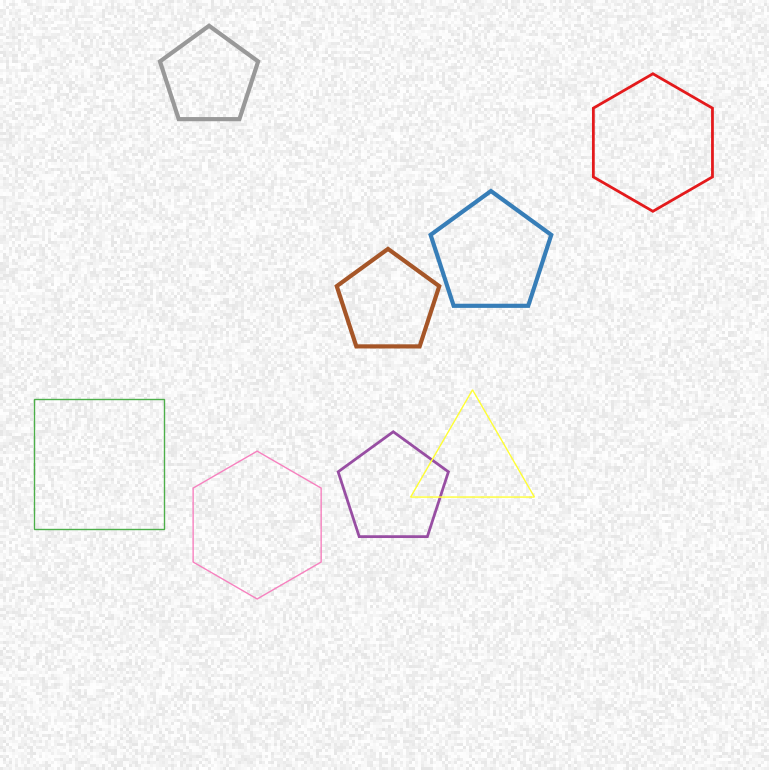[{"shape": "hexagon", "thickness": 1, "radius": 0.45, "center": [0.848, 0.815]}, {"shape": "pentagon", "thickness": 1.5, "radius": 0.41, "center": [0.638, 0.67]}, {"shape": "square", "thickness": 0.5, "radius": 0.42, "center": [0.129, 0.398]}, {"shape": "pentagon", "thickness": 1, "radius": 0.38, "center": [0.511, 0.364]}, {"shape": "triangle", "thickness": 0.5, "radius": 0.46, "center": [0.614, 0.401]}, {"shape": "pentagon", "thickness": 1.5, "radius": 0.35, "center": [0.504, 0.607]}, {"shape": "hexagon", "thickness": 0.5, "radius": 0.48, "center": [0.334, 0.318]}, {"shape": "pentagon", "thickness": 1.5, "radius": 0.34, "center": [0.272, 0.899]}]